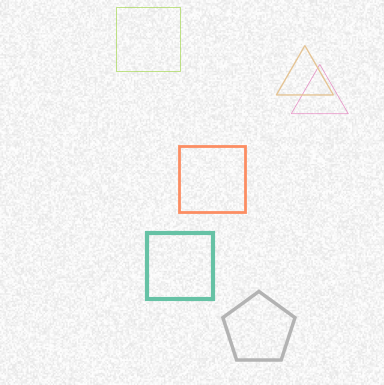[{"shape": "square", "thickness": 3, "radius": 0.43, "center": [0.467, 0.31]}, {"shape": "square", "thickness": 2, "radius": 0.43, "center": [0.551, 0.536]}, {"shape": "triangle", "thickness": 0.5, "radius": 0.43, "center": [0.831, 0.747]}, {"shape": "square", "thickness": 0.5, "radius": 0.42, "center": [0.385, 0.899]}, {"shape": "triangle", "thickness": 1, "radius": 0.43, "center": [0.792, 0.796]}, {"shape": "pentagon", "thickness": 2.5, "radius": 0.49, "center": [0.672, 0.145]}]